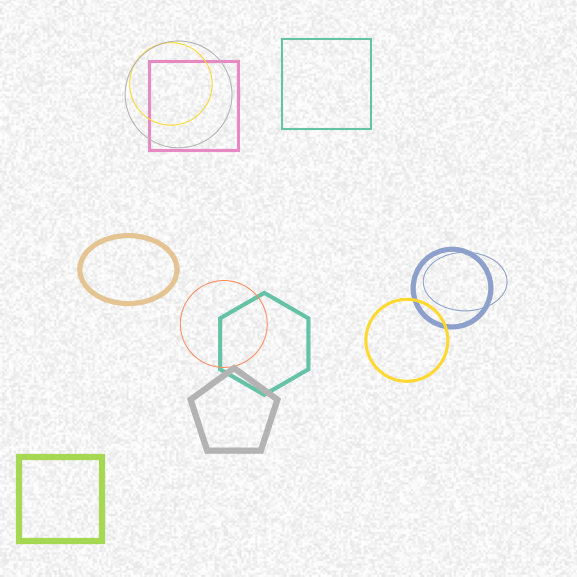[{"shape": "square", "thickness": 1, "radius": 0.39, "center": [0.565, 0.854]}, {"shape": "hexagon", "thickness": 2, "radius": 0.44, "center": [0.458, 0.404]}, {"shape": "circle", "thickness": 0.5, "radius": 0.38, "center": [0.387, 0.438]}, {"shape": "circle", "thickness": 2.5, "radius": 0.34, "center": [0.783, 0.5]}, {"shape": "oval", "thickness": 0.5, "radius": 0.36, "center": [0.805, 0.512]}, {"shape": "square", "thickness": 1.5, "radius": 0.39, "center": [0.335, 0.816]}, {"shape": "square", "thickness": 3, "radius": 0.36, "center": [0.105, 0.135]}, {"shape": "circle", "thickness": 1.5, "radius": 0.35, "center": [0.705, 0.41]}, {"shape": "circle", "thickness": 0.5, "radius": 0.36, "center": [0.296, 0.854]}, {"shape": "oval", "thickness": 2.5, "radius": 0.42, "center": [0.222, 0.532]}, {"shape": "circle", "thickness": 0.5, "radius": 0.46, "center": [0.309, 0.836]}, {"shape": "pentagon", "thickness": 3, "radius": 0.4, "center": [0.405, 0.283]}]